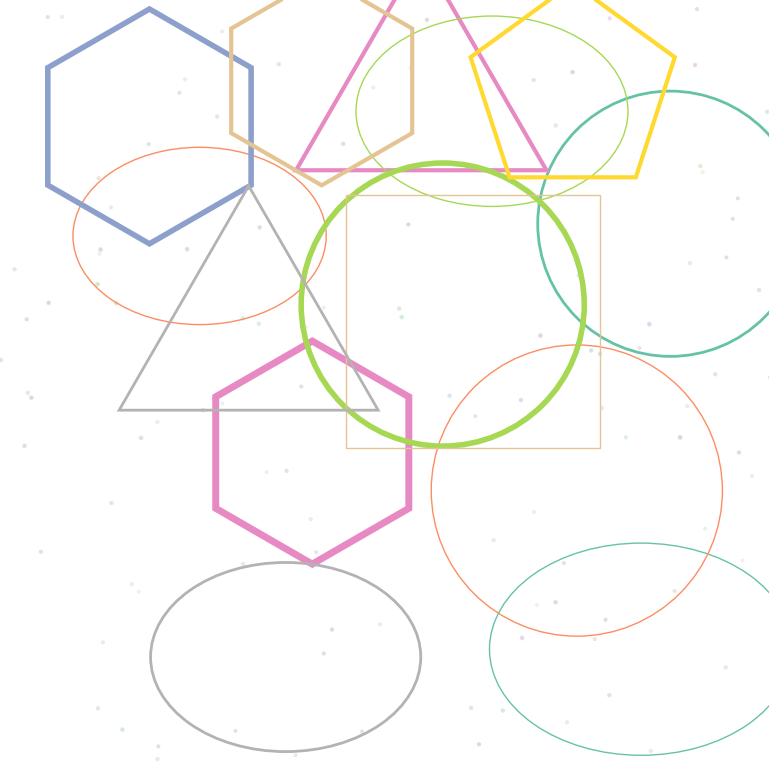[{"shape": "oval", "thickness": 0.5, "radius": 0.98, "center": [0.833, 0.157]}, {"shape": "circle", "thickness": 1, "radius": 0.86, "center": [0.871, 0.709]}, {"shape": "oval", "thickness": 0.5, "radius": 0.82, "center": [0.259, 0.694]}, {"shape": "circle", "thickness": 0.5, "radius": 0.95, "center": [0.749, 0.363]}, {"shape": "hexagon", "thickness": 2, "radius": 0.76, "center": [0.194, 0.836]}, {"shape": "hexagon", "thickness": 2.5, "radius": 0.72, "center": [0.406, 0.412]}, {"shape": "triangle", "thickness": 1.5, "radius": 0.94, "center": [0.547, 0.873]}, {"shape": "oval", "thickness": 0.5, "radius": 0.88, "center": [0.639, 0.856]}, {"shape": "circle", "thickness": 2, "radius": 0.92, "center": [0.575, 0.604]}, {"shape": "pentagon", "thickness": 1.5, "radius": 0.7, "center": [0.744, 0.883]}, {"shape": "hexagon", "thickness": 1.5, "radius": 0.68, "center": [0.418, 0.895]}, {"shape": "square", "thickness": 0.5, "radius": 0.82, "center": [0.614, 0.582]}, {"shape": "triangle", "thickness": 1, "radius": 0.97, "center": [0.323, 0.564]}, {"shape": "oval", "thickness": 1, "radius": 0.88, "center": [0.371, 0.147]}]